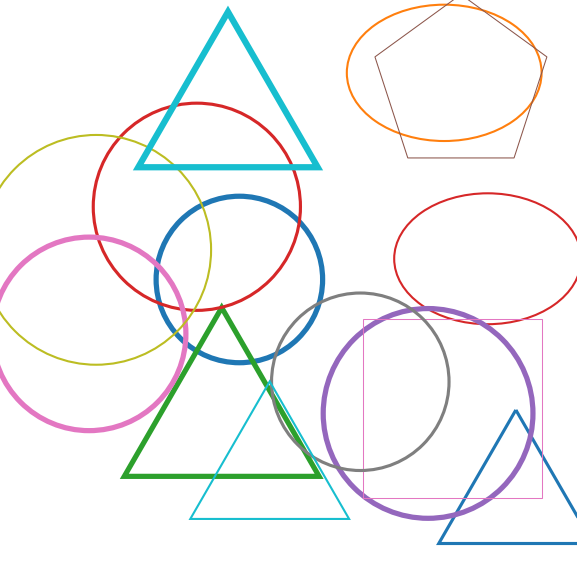[{"shape": "triangle", "thickness": 1.5, "radius": 0.77, "center": [0.893, 0.135]}, {"shape": "circle", "thickness": 2.5, "radius": 0.72, "center": [0.414, 0.515]}, {"shape": "oval", "thickness": 1, "radius": 0.84, "center": [0.769, 0.873]}, {"shape": "triangle", "thickness": 2.5, "radius": 0.97, "center": [0.384, 0.272]}, {"shape": "circle", "thickness": 1.5, "radius": 0.9, "center": [0.341, 0.641]}, {"shape": "oval", "thickness": 1, "radius": 0.81, "center": [0.844, 0.551]}, {"shape": "circle", "thickness": 2.5, "radius": 0.91, "center": [0.741, 0.283]}, {"shape": "pentagon", "thickness": 0.5, "radius": 0.78, "center": [0.798, 0.852]}, {"shape": "circle", "thickness": 2.5, "radius": 0.84, "center": [0.154, 0.421]}, {"shape": "square", "thickness": 0.5, "radius": 0.78, "center": [0.784, 0.292]}, {"shape": "circle", "thickness": 1.5, "radius": 0.77, "center": [0.624, 0.338]}, {"shape": "circle", "thickness": 1, "radius": 0.99, "center": [0.167, 0.567]}, {"shape": "triangle", "thickness": 1, "radius": 0.79, "center": [0.467, 0.18]}, {"shape": "triangle", "thickness": 3, "radius": 0.9, "center": [0.395, 0.799]}]